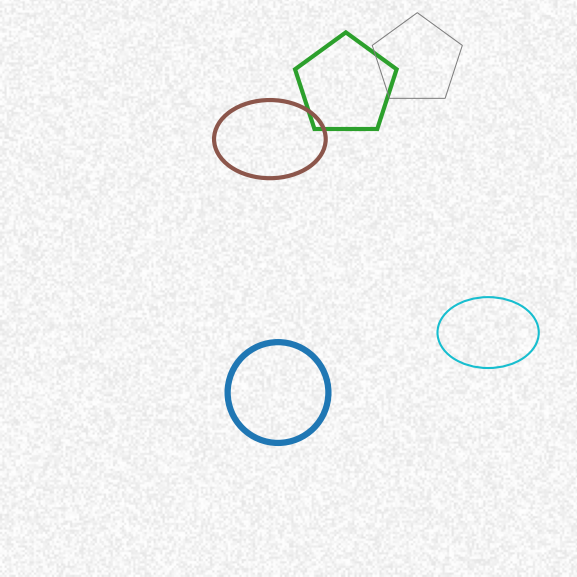[{"shape": "circle", "thickness": 3, "radius": 0.44, "center": [0.481, 0.319]}, {"shape": "pentagon", "thickness": 2, "radius": 0.46, "center": [0.599, 0.851]}, {"shape": "oval", "thickness": 2, "radius": 0.48, "center": [0.467, 0.758]}, {"shape": "pentagon", "thickness": 0.5, "radius": 0.41, "center": [0.723, 0.895]}, {"shape": "oval", "thickness": 1, "radius": 0.44, "center": [0.845, 0.423]}]